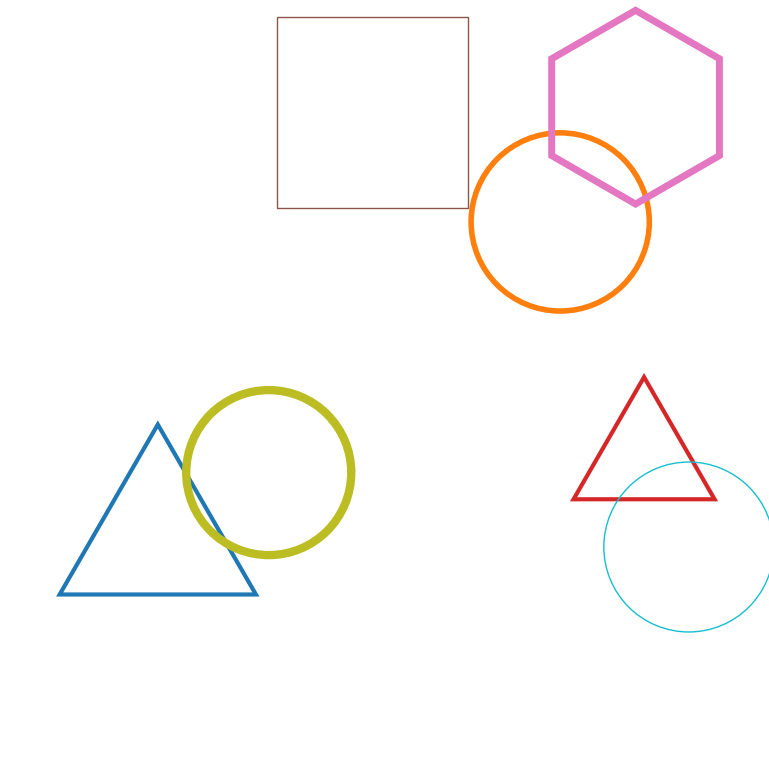[{"shape": "triangle", "thickness": 1.5, "radius": 0.74, "center": [0.205, 0.302]}, {"shape": "circle", "thickness": 2, "radius": 0.58, "center": [0.728, 0.712]}, {"shape": "triangle", "thickness": 1.5, "radius": 0.53, "center": [0.836, 0.404]}, {"shape": "square", "thickness": 0.5, "radius": 0.62, "center": [0.483, 0.854]}, {"shape": "hexagon", "thickness": 2.5, "radius": 0.63, "center": [0.825, 0.861]}, {"shape": "circle", "thickness": 3, "radius": 0.54, "center": [0.349, 0.386]}, {"shape": "circle", "thickness": 0.5, "radius": 0.55, "center": [0.895, 0.29]}]